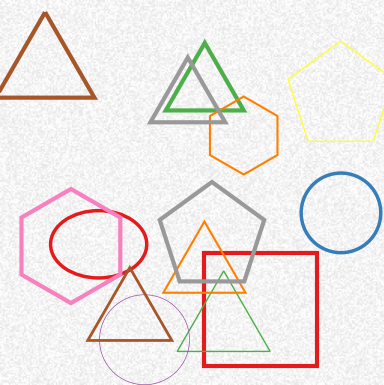[{"shape": "oval", "thickness": 2.5, "radius": 0.62, "center": [0.256, 0.365]}, {"shape": "square", "thickness": 3, "radius": 0.73, "center": [0.676, 0.195]}, {"shape": "circle", "thickness": 2.5, "radius": 0.52, "center": [0.886, 0.447]}, {"shape": "triangle", "thickness": 1, "radius": 0.7, "center": [0.581, 0.157]}, {"shape": "triangle", "thickness": 3, "radius": 0.58, "center": [0.532, 0.772]}, {"shape": "circle", "thickness": 0.5, "radius": 0.58, "center": [0.375, 0.118]}, {"shape": "triangle", "thickness": 1.5, "radius": 0.62, "center": [0.531, 0.301]}, {"shape": "hexagon", "thickness": 1.5, "radius": 0.51, "center": [0.633, 0.648]}, {"shape": "pentagon", "thickness": 1, "radius": 0.72, "center": [0.885, 0.749]}, {"shape": "triangle", "thickness": 3, "radius": 0.74, "center": [0.117, 0.82]}, {"shape": "triangle", "thickness": 2, "radius": 0.63, "center": [0.337, 0.179]}, {"shape": "hexagon", "thickness": 3, "radius": 0.74, "center": [0.184, 0.361]}, {"shape": "triangle", "thickness": 3, "radius": 0.56, "center": [0.488, 0.738]}, {"shape": "pentagon", "thickness": 3, "radius": 0.71, "center": [0.551, 0.385]}]